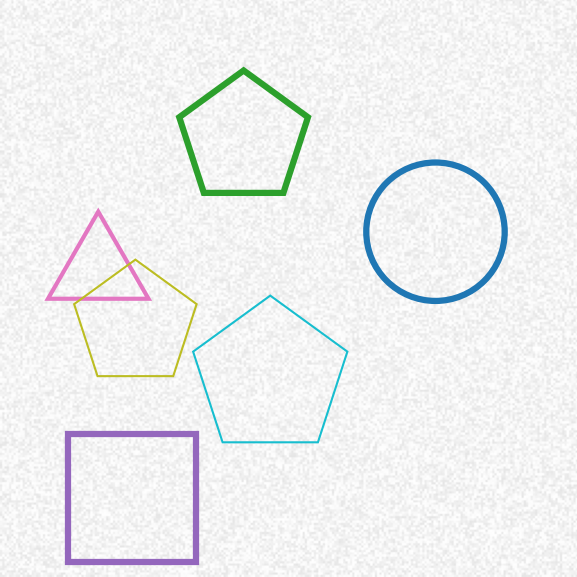[{"shape": "circle", "thickness": 3, "radius": 0.6, "center": [0.754, 0.598]}, {"shape": "pentagon", "thickness": 3, "radius": 0.59, "center": [0.422, 0.76]}, {"shape": "square", "thickness": 3, "radius": 0.55, "center": [0.229, 0.137]}, {"shape": "triangle", "thickness": 2, "radius": 0.5, "center": [0.17, 0.532]}, {"shape": "pentagon", "thickness": 1, "radius": 0.56, "center": [0.234, 0.438]}, {"shape": "pentagon", "thickness": 1, "radius": 0.7, "center": [0.468, 0.347]}]